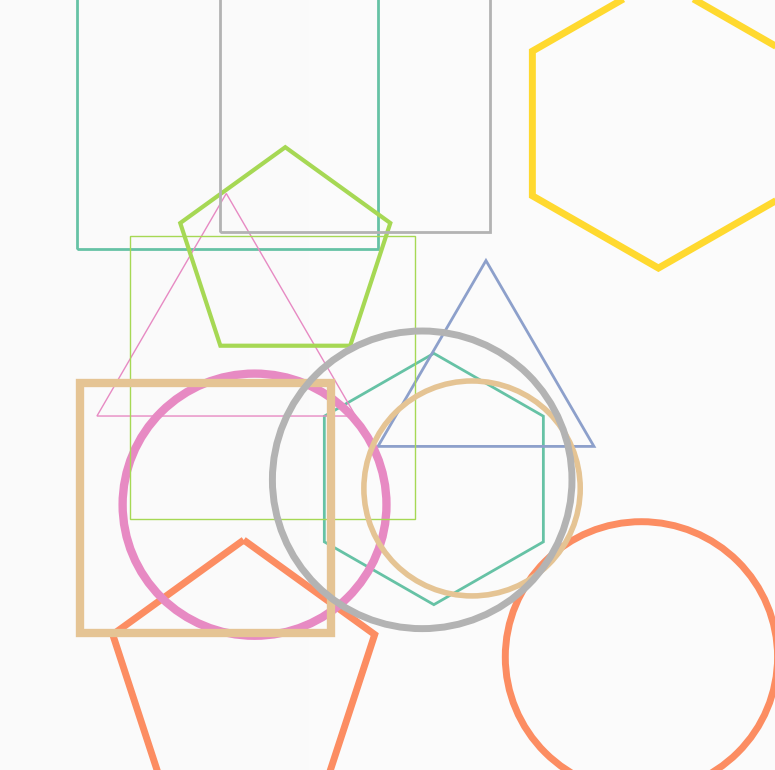[{"shape": "hexagon", "thickness": 1, "radius": 0.82, "center": [0.56, 0.378]}, {"shape": "square", "thickness": 1, "radius": 0.97, "center": [0.294, 0.871]}, {"shape": "circle", "thickness": 2.5, "radius": 0.88, "center": [0.828, 0.147]}, {"shape": "pentagon", "thickness": 2.5, "radius": 0.89, "center": [0.314, 0.121]}, {"shape": "triangle", "thickness": 1, "radius": 0.8, "center": [0.627, 0.501]}, {"shape": "triangle", "thickness": 0.5, "radius": 0.96, "center": [0.292, 0.556]}, {"shape": "circle", "thickness": 3, "radius": 0.85, "center": [0.328, 0.345]}, {"shape": "square", "thickness": 0.5, "radius": 0.92, "center": [0.352, 0.51]}, {"shape": "pentagon", "thickness": 1.5, "radius": 0.71, "center": [0.368, 0.666]}, {"shape": "hexagon", "thickness": 2.5, "radius": 0.94, "center": [0.85, 0.84]}, {"shape": "square", "thickness": 3, "radius": 0.81, "center": [0.265, 0.34]}, {"shape": "circle", "thickness": 2, "radius": 0.7, "center": [0.609, 0.366]}, {"shape": "circle", "thickness": 2.5, "radius": 0.97, "center": [0.545, 0.377]}, {"shape": "square", "thickness": 1, "radius": 0.87, "center": [0.458, 0.873]}]